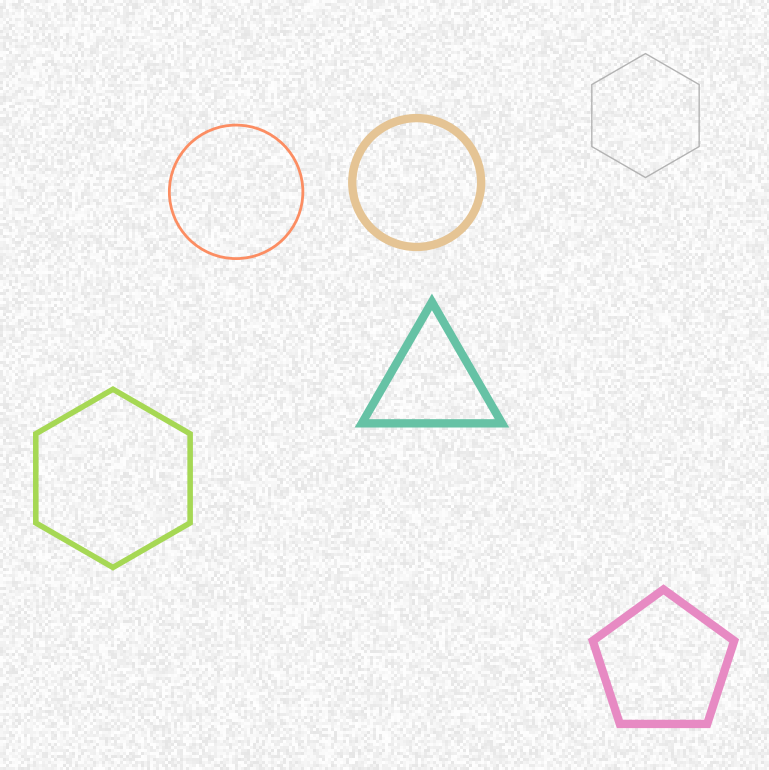[{"shape": "triangle", "thickness": 3, "radius": 0.53, "center": [0.561, 0.503]}, {"shape": "circle", "thickness": 1, "radius": 0.43, "center": [0.307, 0.751]}, {"shape": "pentagon", "thickness": 3, "radius": 0.48, "center": [0.862, 0.138]}, {"shape": "hexagon", "thickness": 2, "radius": 0.58, "center": [0.147, 0.379]}, {"shape": "circle", "thickness": 3, "radius": 0.42, "center": [0.541, 0.763]}, {"shape": "hexagon", "thickness": 0.5, "radius": 0.4, "center": [0.838, 0.85]}]